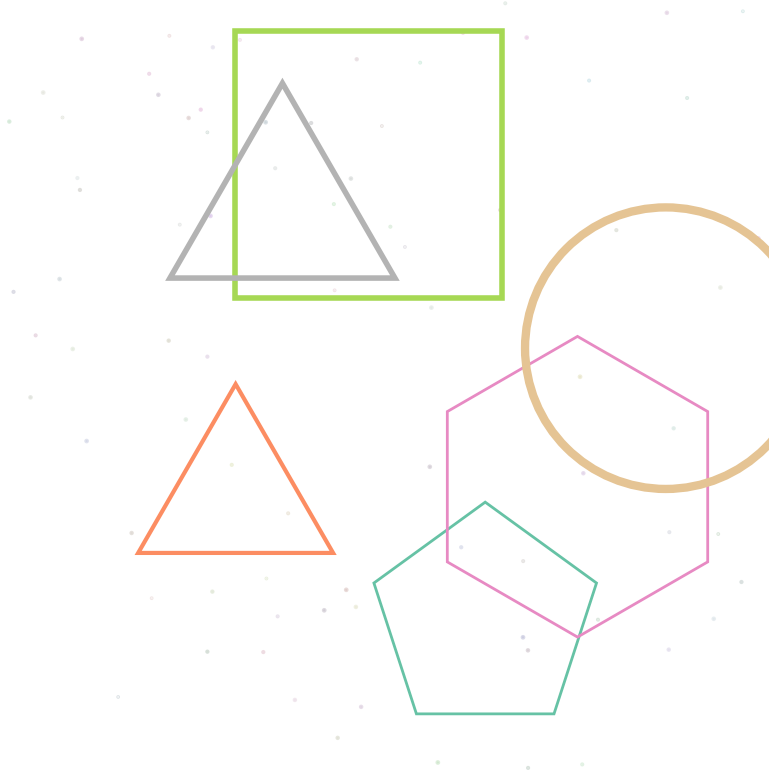[{"shape": "pentagon", "thickness": 1, "radius": 0.76, "center": [0.63, 0.196]}, {"shape": "triangle", "thickness": 1.5, "radius": 0.73, "center": [0.306, 0.355]}, {"shape": "hexagon", "thickness": 1, "radius": 0.98, "center": [0.75, 0.368]}, {"shape": "square", "thickness": 2, "radius": 0.87, "center": [0.478, 0.786]}, {"shape": "circle", "thickness": 3, "radius": 0.91, "center": [0.865, 0.548]}, {"shape": "triangle", "thickness": 2, "radius": 0.84, "center": [0.367, 0.723]}]